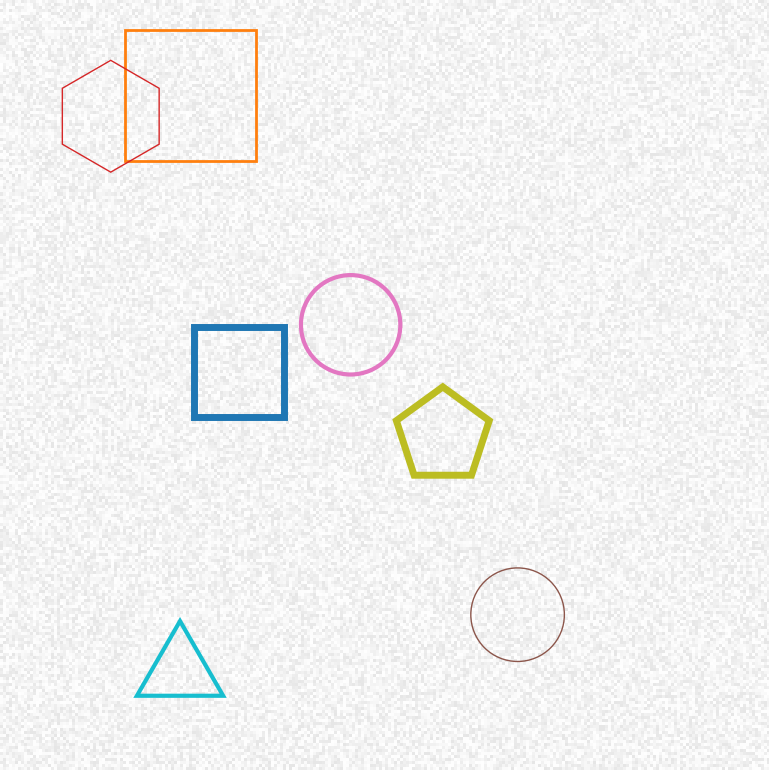[{"shape": "square", "thickness": 2.5, "radius": 0.29, "center": [0.31, 0.517]}, {"shape": "square", "thickness": 1, "radius": 0.42, "center": [0.248, 0.876]}, {"shape": "hexagon", "thickness": 0.5, "radius": 0.36, "center": [0.144, 0.849]}, {"shape": "circle", "thickness": 0.5, "radius": 0.3, "center": [0.672, 0.202]}, {"shape": "circle", "thickness": 1.5, "radius": 0.32, "center": [0.455, 0.578]}, {"shape": "pentagon", "thickness": 2.5, "radius": 0.32, "center": [0.575, 0.434]}, {"shape": "triangle", "thickness": 1.5, "radius": 0.32, "center": [0.234, 0.129]}]